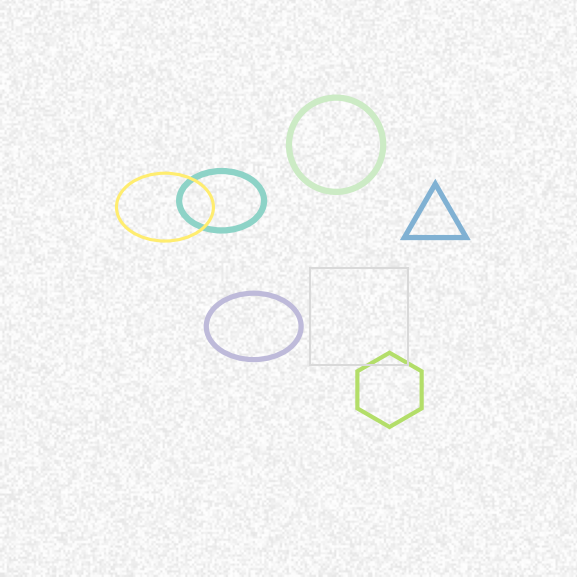[{"shape": "oval", "thickness": 3, "radius": 0.37, "center": [0.384, 0.652]}, {"shape": "oval", "thickness": 2.5, "radius": 0.41, "center": [0.439, 0.434]}, {"shape": "triangle", "thickness": 2.5, "radius": 0.31, "center": [0.754, 0.619]}, {"shape": "hexagon", "thickness": 2, "radius": 0.32, "center": [0.674, 0.324]}, {"shape": "square", "thickness": 1, "radius": 0.42, "center": [0.622, 0.451]}, {"shape": "circle", "thickness": 3, "radius": 0.41, "center": [0.582, 0.748]}, {"shape": "oval", "thickness": 1.5, "radius": 0.42, "center": [0.286, 0.64]}]